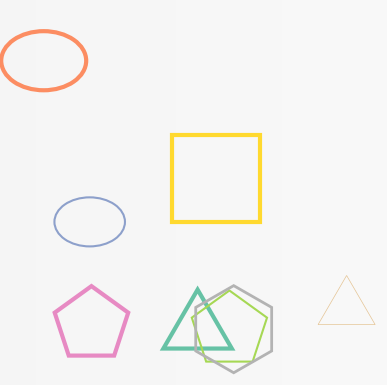[{"shape": "triangle", "thickness": 3, "radius": 0.51, "center": [0.51, 0.146]}, {"shape": "oval", "thickness": 3, "radius": 0.55, "center": [0.113, 0.842]}, {"shape": "oval", "thickness": 1.5, "radius": 0.46, "center": [0.231, 0.424]}, {"shape": "pentagon", "thickness": 3, "radius": 0.5, "center": [0.236, 0.157]}, {"shape": "pentagon", "thickness": 1.5, "radius": 0.51, "center": [0.592, 0.143]}, {"shape": "square", "thickness": 3, "radius": 0.56, "center": [0.557, 0.537]}, {"shape": "triangle", "thickness": 0.5, "radius": 0.43, "center": [0.894, 0.199]}, {"shape": "hexagon", "thickness": 2, "radius": 0.57, "center": [0.603, 0.145]}]